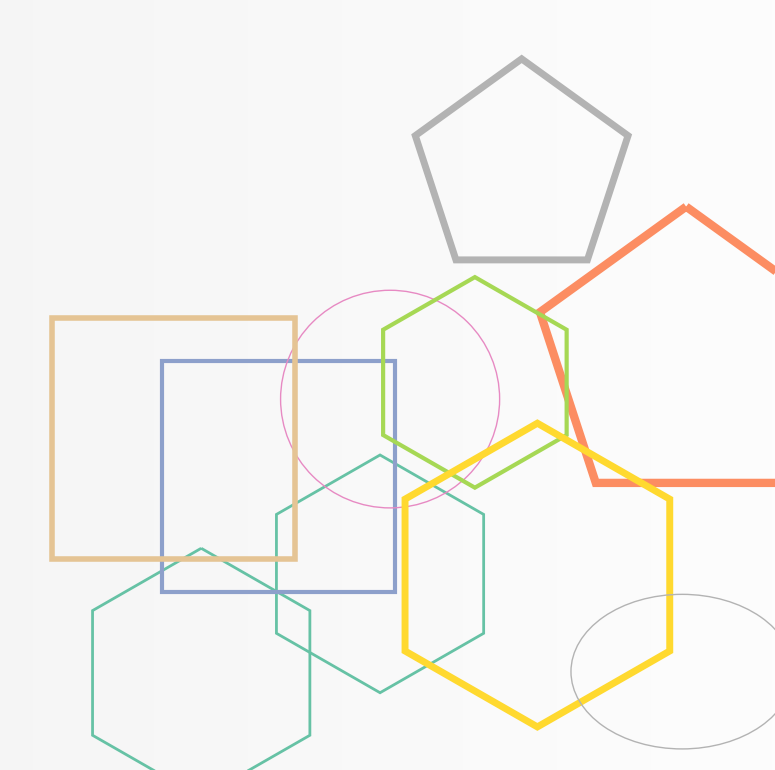[{"shape": "hexagon", "thickness": 1, "radius": 0.81, "center": [0.26, 0.126]}, {"shape": "hexagon", "thickness": 1, "radius": 0.77, "center": [0.49, 0.255]}, {"shape": "pentagon", "thickness": 3, "radius": 0.99, "center": [0.885, 0.533]}, {"shape": "square", "thickness": 1.5, "radius": 0.75, "center": [0.359, 0.381]}, {"shape": "circle", "thickness": 0.5, "radius": 0.71, "center": [0.503, 0.482]}, {"shape": "hexagon", "thickness": 1.5, "radius": 0.68, "center": [0.613, 0.503]}, {"shape": "hexagon", "thickness": 2.5, "radius": 0.99, "center": [0.693, 0.253]}, {"shape": "square", "thickness": 2, "radius": 0.78, "center": [0.224, 0.431]}, {"shape": "oval", "thickness": 0.5, "radius": 0.72, "center": [0.88, 0.128]}, {"shape": "pentagon", "thickness": 2.5, "radius": 0.72, "center": [0.673, 0.779]}]